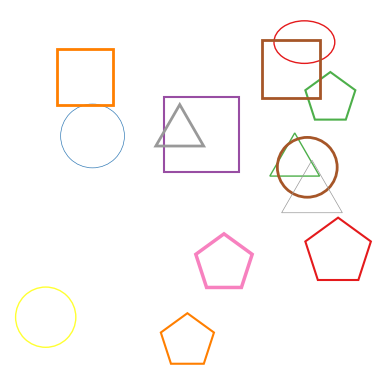[{"shape": "pentagon", "thickness": 1.5, "radius": 0.45, "center": [0.878, 0.345]}, {"shape": "oval", "thickness": 1, "radius": 0.39, "center": [0.791, 0.891]}, {"shape": "circle", "thickness": 0.5, "radius": 0.41, "center": [0.24, 0.647]}, {"shape": "triangle", "thickness": 1, "radius": 0.37, "center": [0.766, 0.58]}, {"shape": "pentagon", "thickness": 1.5, "radius": 0.34, "center": [0.858, 0.745]}, {"shape": "square", "thickness": 1.5, "radius": 0.48, "center": [0.524, 0.651]}, {"shape": "pentagon", "thickness": 1.5, "radius": 0.36, "center": [0.487, 0.114]}, {"shape": "square", "thickness": 2, "radius": 0.36, "center": [0.221, 0.8]}, {"shape": "circle", "thickness": 1, "radius": 0.39, "center": [0.119, 0.176]}, {"shape": "circle", "thickness": 2, "radius": 0.39, "center": [0.798, 0.565]}, {"shape": "square", "thickness": 2, "radius": 0.38, "center": [0.755, 0.82]}, {"shape": "pentagon", "thickness": 2.5, "radius": 0.38, "center": [0.582, 0.316]}, {"shape": "triangle", "thickness": 2, "radius": 0.36, "center": [0.467, 0.657]}, {"shape": "triangle", "thickness": 0.5, "radius": 0.46, "center": [0.81, 0.493]}]